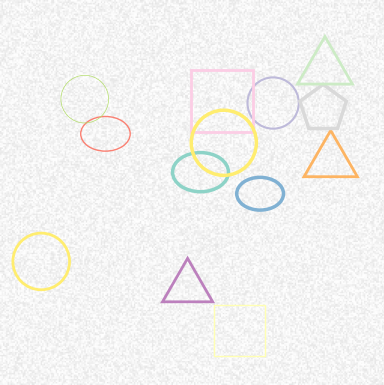[{"shape": "oval", "thickness": 2.5, "radius": 0.36, "center": [0.521, 0.553]}, {"shape": "square", "thickness": 1, "radius": 0.33, "center": [0.621, 0.141]}, {"shape": "circle", "thickness": 1.5, "radius": 0.33, "center": [0.709, 0.732]}, {"shape": "oval", "thickness": 1, "radius": 0.32, "center": [0.274, 0.652]}, {"shape": "oval", "thickness": 2.5, "radius": 0.3, "center": [0.676, 0.497]}, {"shape": "triangle", "thickness": 2, "radius": 0.4, "center": [0.859, 0.581]}, {"shape": "circle", "thickness": 0.5, "radius": 0.31, "center": [0.22, 0.743]}, {"shape": "square", "thickness": 2, "radius": 0.4, "center": [0.577, 0.738]}, {"shape": "pentagon", "thickness": 2.5, "radius": 0.32, "center": [0.839, 0.717]}, {"shape": "triangle", "thickness": 2, "radius": 0.38, "center": [0.487, 0.254]}, {"shape": "triangle", "thickness": 2, "radius": 0.41, "center": [0.844, 0.823]}, {"shape": "circle", "thickness": 2.5, "radius": 0.42, "center": [0.581, 0.629]}, {"shape": "circle", "thickness": 2, "radius": 0.37, "center": [0.107, 0.321]}]